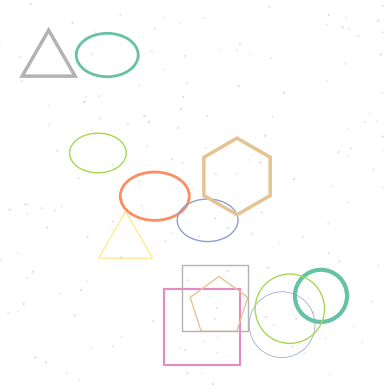[{"shape": "circle", "thickness": 3, "radius": 0.34, "center": [0.834, 0.232]}, {"shape": "oval", "thickness": 2, "radius": 0.4, "center": [0.278, 0.857]}, {"shape": "oval", "thickness": 2, "radius": 0.45, "center": [0.402, 0.49]}, {"shape": "circle", "thickness": 0.5, "radius": 0.43, "center": [0.733, 0.157]}, {"shape": "oval", "thickness": 1, "radius": 0.39, "center": [0.539, 0.428]}, {"shape": "square", "thickness": 1.5, "radius": 0.5, "center": [0.525, 0.15]}, {"shape": "oval", "thickness": 1, "radius": 0.37, "center": [0.254, 0.603]}, {"shape": "circle", "thickness": 1, "radius": 0.45, "center": [0.753, 0.198]}, {"shape": "triangle", "thickness": 0.5, "radius": 0.41, "center": [0.326, 0.37]}, {"shape": "pentagon", "thickness": 1, "radius": 0.39, "center": [0.569, 0.203]}, {"shape": "hexagon", "thickness": 2.5, "radius": 0.5, "center": [0.616, 0.542]}, {"shape": "square", "thickness": 1, "radius": 0.43, "center": [0.559, 0.226]}, {"shape": "triangle", "thickness": 2.5, "radius": 0.4, "center": [0.126, 0.842]}]